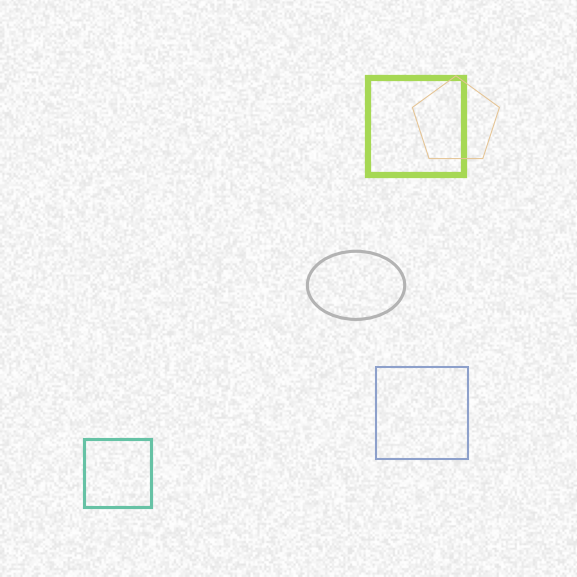[{"shape": "square", "thickness": 1.5, "radius": 0.29, "center": [0.204, 0.18]}, {"shape": "square", "thickness": 1, "radius": 0.4, "center": [0.731, 0.284]}, {"shape": "square", "thickness": 3, "radius": 0.42, "center": [0.72, 0.781]}, {"shape": "pentagon", "thickness": 0.5, "radius": 0.4, "center": [0.789, 0.789]}, {"shape": "oval", "thickness": 1.5, "radius": 0.42, "center": [0.617, 0.505]}]